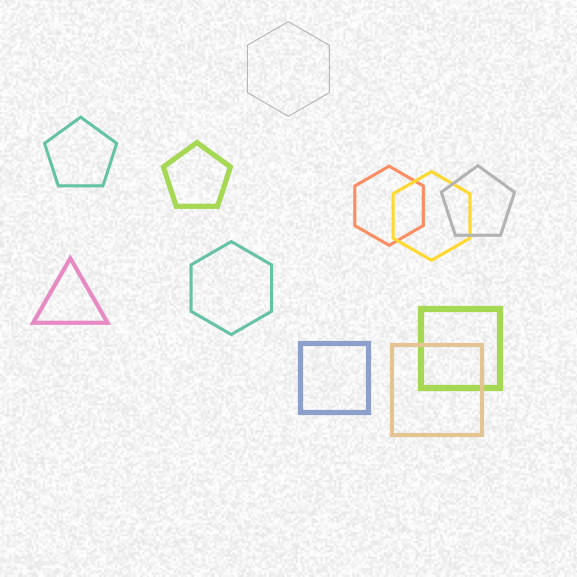[{"shape": "hexagon", "thickness": 1.5, "radius": 0.4, "center": [0.401, 0.5]}, {"shape": "pentagon", "thickness": 1.5, "radius": 0.33, "center": [0.14, 0.731]}, {"shape": "hexagon", "thickness": 1.5, "radius": 0.34, "center": [0.674, 0.643]}, {"shape": "square", "thickness": 2.5, "radius": 0.29, "center": [0.579, 0.345]}, {"shape": "triangle", "thickness": 2, "radius": 0.37, "center": [0.122, 0.477]}, {"shape": "square", "thickness": 3, "radius": 0.34, "center": [0.798, 0.395]}, {"shape": "pentagon", "thickness": 2.5, "radius": 0.31, "center": [0.341, 0.691]}, {"shape": "hexagon", "thickness": 1.5, "radius": 0.38, "center": [0.747, 0.625]}, {"shape": "square", "thickness": 2, "radius": 0.39, "center": [0.757, 0.324]}, {"shape": "hexagon", "thickness": 0.5, "radius": 0.41, "center": [0.499, 0.88]}, {"shape": "pentagon", "thickness": 1.5, "radius": 0.33, "center": [0.828, 0.646]}]